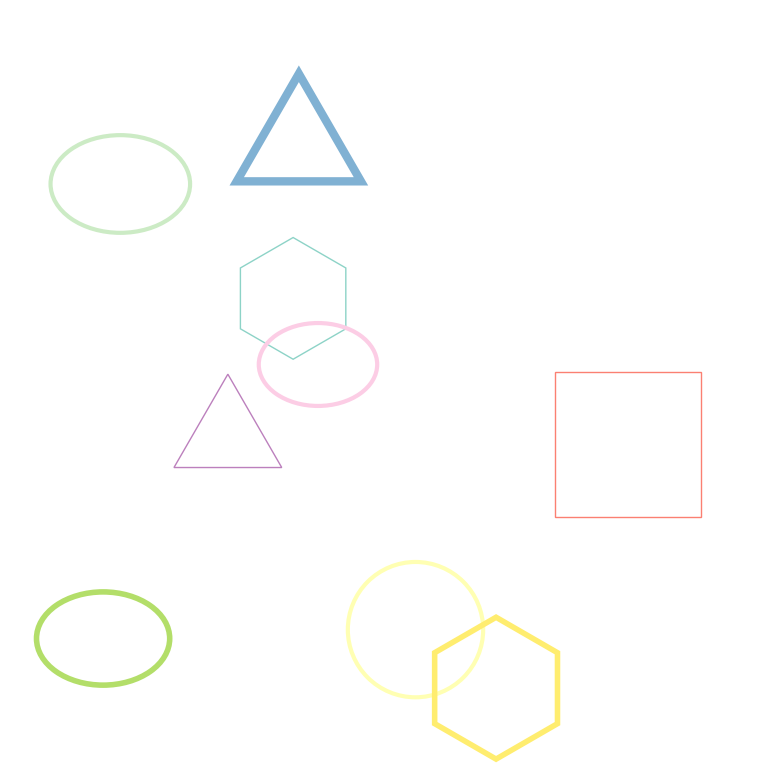[{"shape": "hexagon", "thickness": 0.5, "radius": 0.4, "center": [0.381, 0.612]}, {"shape": "circle", "thickness": 1.5, "radius": 0.44, "center": [0.54, 0.182]}, {"shape": "square", "thickness": 0.5, "radius": 0.47, "center": [0.815, 0.423]}, {"shape": "triangle", "thickness": 3, "radius": 0.47, "center": [0.388, 0.811]}, {"shape": "oval", "thickness": 2, "radius": 0.43, "center": [0.134, 0.171]}, {"shape": "oval", "thickness": 1.5, "radius": 0.38, "center": [0.413, 0.527]}, {"shape": "triangle", "thickness": 0.5, "radius": 0.4, "center": [0.296, 0.433]}, {"shape": "oval", "thickness": 1.5, "radius": 0.45, "center": [0.156, 0.761]}, {"shape": "hexagon", "thickness": 2, "radius": 0.46, "center": [0.644, 0.106]}]